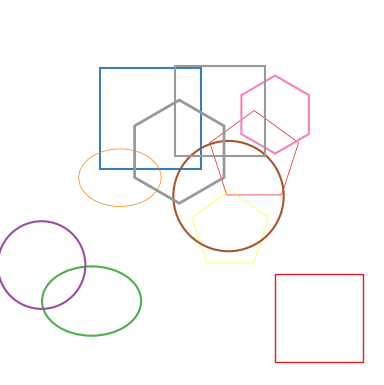[{"shape": "square", "thickness": 1, "radius": 0.57, "center": [0.828, 0.174]}, {"shape": "pentagon", "thickness": 0.5, "radius": 0.61, "center": [0.66, 0.592]}, {"shape": "square", "thickness": 1.5, "radius": 0.66, "center": [0.392, 0.692]}, {"shape": "oval", "thickness": 1.5, "radius": 0.64, "center": [0.238, 0.218]}, {"shape": "circle", "thickness": 1.5, "radius": 0.57, "center": [0.108, 0.312]}, {"shape": "oval", "thickness": 0.5, "radius": 0.53, "center": [0.311, 0.538]}, {"shape": "pentagon", "thickness": 0.5, "radius": 0.52, "center": [0.598, 0.402]}, {"shape": "circle", "thickness": 1.5, "radius": 0.72, "center": [0.594, 0.491]}, {"shape": "hexagon", "thickness": 1.5, "radius": 0.51, "center": [0.715, 0.702]}, {"shape": "hexagon", "thickness": 2, "radius": 0.67, "center": [0.466, 0.606]}, {"shape": "square", "thickness": 1.5, "radius": 0.58, "center": [0.572, 0.712]}]